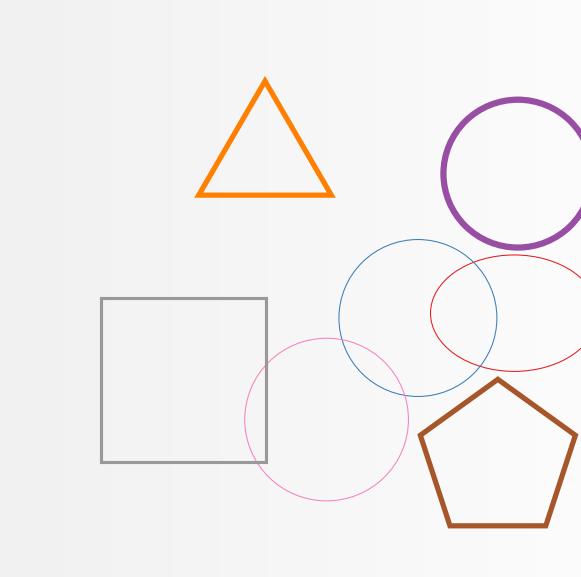[{"shape": "oval", "thickness": 0.5, "radius": 0.72, "center": [0.885, 0.457]}, {"shape": "circle", "thickness": 0.5, "radius": 0.68, "center": [0.719, 0.448]}, {"shape": "circle", "thickness": 3, "radius": 0.64, "center": [0.891, 0.698]}, {"shape": "triangle", "thickness": 2.5, "radius": 0.66, "center": [0.456, 0.727]}, {"shape": "pentagon", "thickness": 2.5, "radius": 0.7, "center": [0.857, 0.202]}, {"shape": "circle", "thickness": 0.5, "radius": 0.7, "center": [0.562, 0.273]}, {"shape": "square", "thickness": 1.5, "radius": 0.71, "center": [0.316, 0.342]}]